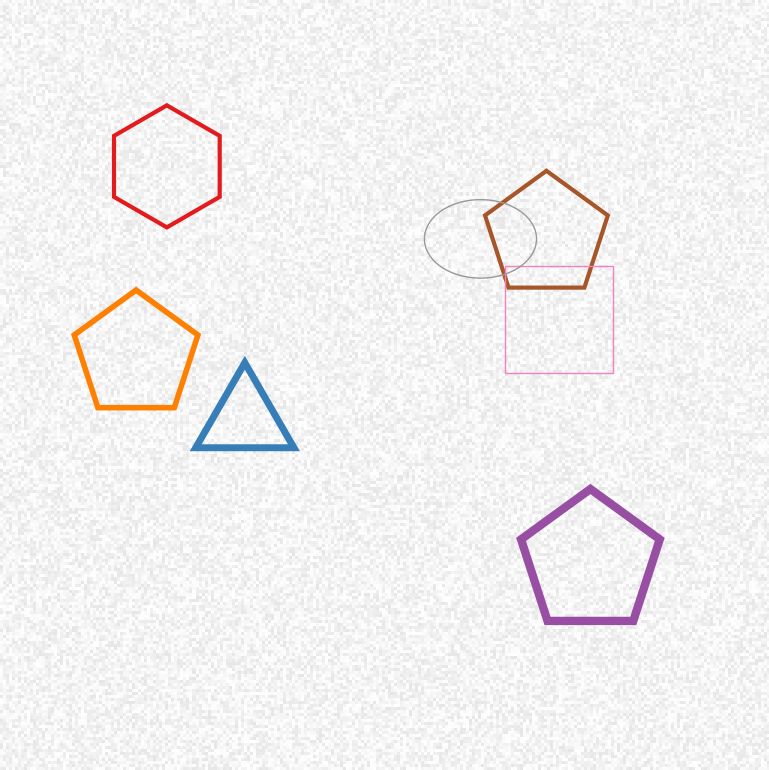[{"shape": "hexagon", "thickness": 1.5, "radius": 0.4, "center": [0.217, 0.784]}, {"shape": "triangle", "thickness": 2.5, "radius": 0.37, "center": [0.318, 0.455]}, {"shape": "pentagon", "thickness": 3, "radius": 0.47, "center": [0.767, 0.27]}, {"shape": "pentagon", "thickness": 2, "radius": 0.42, "center": [0.177, 0.539]}, {"shape": "pentagon", "thickness": 1.5, "radius": 0.42, "center": [0.71, 0.694]}, {"shape": "square", "thickness": 0.5, "radius": 0.35, "center": [0.726, 0.585]}, {"shape": "oval", "thickness": 0.5, "radius": 0.36, "center": [0.624, 0.69]}]